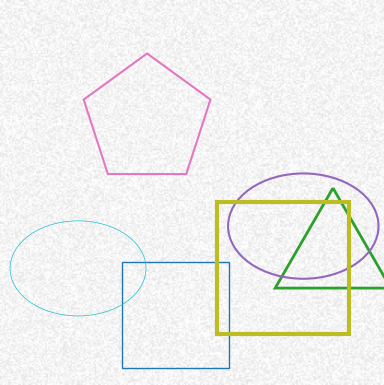[{"shape": "square", "thickness": 1, "radius": 0.69, "center": [0.456, 0.182]}, {"shape": "triangle", "thickness": 2, "radius": 0.87, "center": [0.865, 0.338]}, {"shape": "oval", "thickness": 1.5, "radius": 0.98, "center": [0.788, 0.413]}, {"shape": "pentagon", "thickness": 1.5, "radius": 0.87, "center": [0.382, 0.688]}, {"shape": "square", "thickness": 3, "radius": 0.86, "center": [0.735, 0.304]}, {"shape": "oval", "thickness": 0.5, "radius": 0.88, "center": [0.203, 0.303]}]